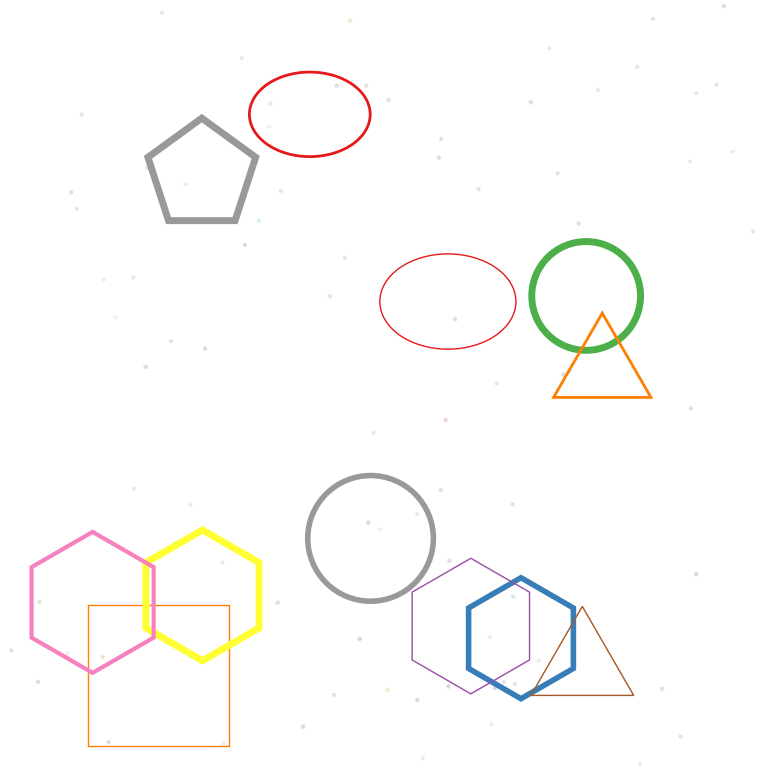[{"shape": "oval", "thickness": 0.5, "radius": 0.44, "center": [0.582, 0.608]}, {"shape": "oval", "thickness": 1, "radius": 0.39, "center": [0.402, 0.851]}, {"shape": "hexagon", "thickness": 2, "radius": 0.39, "center": [0.677, 0.171]}, {"shape": "circle", "thickness": 2.5, "radius": 0.35, "center": [0.761, 0.616]}, {"shape": "hexagon", "thickness": 0.5, "radius": 0.44, "center": [0.611, 0.187]}, {"shape": "square", "thickness": 0.5, "radius": 0.46, "center": [0.206, 0.123]}, {"shape": "triangle", "thickness": 1, "radius": 0.37, "center": [0.782, 0.52]}, {"shape": "hexagon", "thickness": 2.5, "radius": 0.42, "center": [0.263, 0.227]}, {"shape": "triangle", "thickness": 0.5, "radius": 0.39, "center": [0.756, 0.135]}, {"shape": "hexagon", "thickness": 1.5, "radius": 0.46, "center": [0.12, 0.218]}, {"shape": "pentagon", "thickness": 2.5, "radius": 0.37, "center": [0.262, 0.773]}, {"shape": "circle", "thickness": 2, "radius": 0.41, "center": [0.481, 0.301]}]